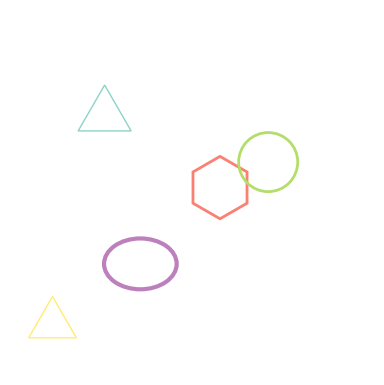[{"shape": "triangle", "thickness": 1, "radius": 0.4, "center": [0.272, 0.7]}, {"shape": "hexagon", "thickness": 2, "radius": 0.41, "center": [0.571, 0.513]}, {"shape": "circle", "thickness": 2, "radius": 0.38, "center": [0.697, 0.579]}, {"shape": "oval", "thickness": 3, "radius": 0.47, "center": [0.365, 0.315]}, {"shape": "triangle", "thickness": 1, "radius": 0.36, "center": [0.136, 0.158]}]